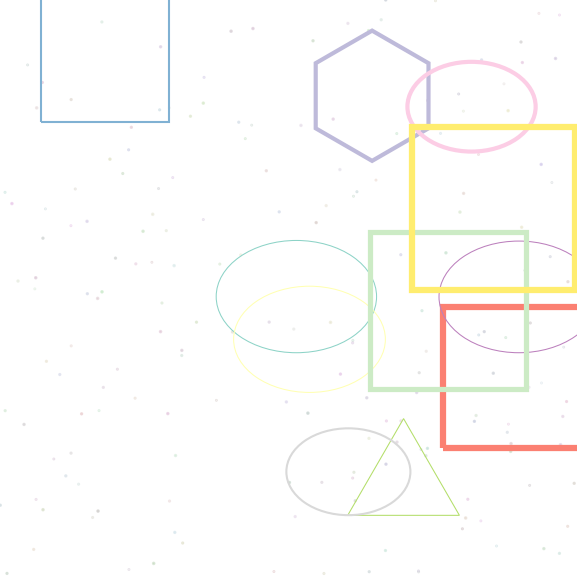[{"shape": "oval", "thickness": 0.5, "radius": 0.69, "center": [0.513, 0.486]}, {"shape": "oval", "thickness": 0.5, "radius": 0.66, "center": [0.536, 0.412]}, {"shape": "hexagon", "thickness": 2, "radius": 0.56, "center": [0.644, 0.833]}, {"shape": "square", "thickness": 3, "radius": 0.61, "center": [0.89, 0.345]}, {"shape": "square", "thickness": 1, "radius": 0.55, "center": [0.181, 0.898]}, {"shape": "triangle", "thickness": 0.5, "radius": 0.56, "center": [0.699, 0.163]}, {"shape": "oval", "thickness": 2, "radius": 0.56, "center": [0.816, 0.814]}, {"shape": "oval", "thickness": 1, "radius": 0.54, "center": [0.603, 0.182]}, {"shape": "oval", "thickness": 0.5, "radius": 0.69, "center": [0.898, 0.485]}, {"shape": "square", "thickness": 2.5, "radius": 0.68, "center": [0.776, 0.461]}, {"shape": "square", "thickness": 3, "radius": 0.71, "center": [0.855, 0.638]}]